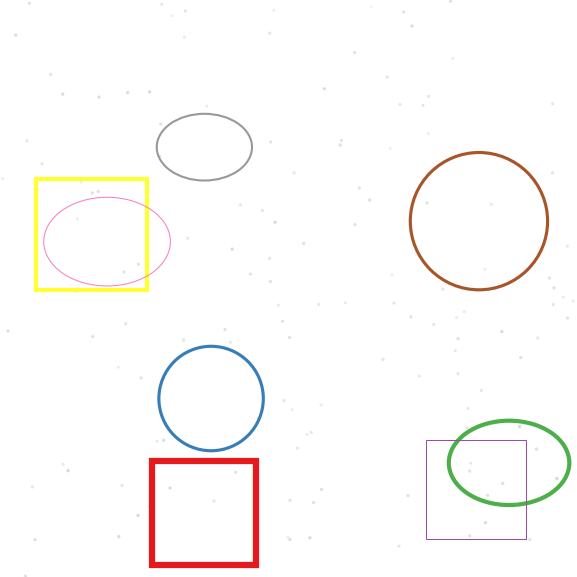[{"shape": "square", "thickness": 3, "radius": 0.45, "center": [0.353, 0.111]}, {"shape": "circle", "thickness": 1.5, "radius": 0.45, "center": [0.366, 0.309]}, {"shape": "oval", "thickness": 2, "radius": 0.52, "center": [0.882, 0.198]}, {"shape": "square", "thickness": 0.5, "radius": 0.43, "center": [0.825, 0.151]}, {"shape": "square", "thickness": 2, "radius": 0.48, "center": [0.158, 0.594]}, {"shape": "circle", "thickness": 1.5, "radius": 0.59, "center": [0.829, 0.616]}, {"shape": "oval", "thickness": 0.5, "radius": 0.55, "center": [0.185, 0.581]}, {"shape": "oval", "thickness": 1, "radius": 0.41, "center": [0.354, 0.744]}]